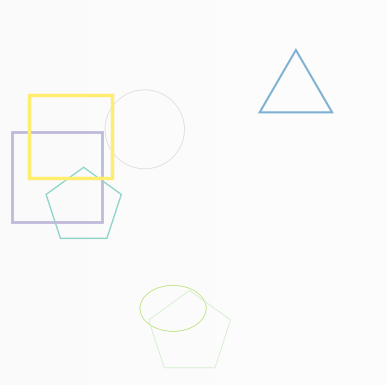[{"shape": "pentagon", "thickness": 1, "radius": 0.51, "center": [0.216, 0.463]}, {"shape": "square", "thickness": 2, "radius": 0.58, "center": [0.148, 0.54]}, {"shape": "triangle", "thickness": 1.5, "radius": 0.54, "center": [0.764, 0.762]}, {"shape": "oval", "thickness": 0.5, "radius": 0.43, "center": [0.447, 0.199]}, {"shape": "circle", "thickness": 0.5, "radius": 0.51, "center": [0.374, 0.664]}, {"shape": "pentagon", "thickness": 0.5, "radius": 0.56, "center": [0.489, 0.135]}, {"shape": "square", "thickness": 2.5, "radius": 0.53, "center": [0.182, 0.645]}]